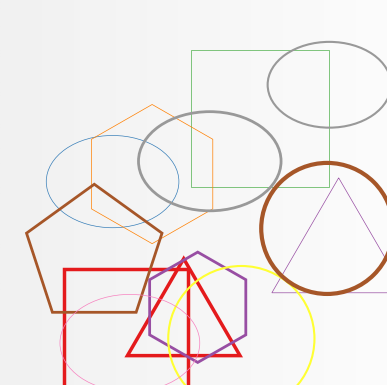[{"shape": "triangle", "thickness": 2.5, "radius": 0.84, "center": [0.474, 0.16]}, {"shape": "square", "thickness": 2.5, "radius": 0.8, "center": [0.325, 0.142]}, {"shape": "oval", "thickness": 0.5, "radius": 0.86, "center": [0.291, 0.528]}, {"shape": "square", "thickness": 0.5, "radius": 0.89, "center": [0.671, 0.693]}, {"shape": "triangle", "thickness": 0.5, "radius": 1.0, "center": [0.874, 0.339]}, {"shape": "hexagon", "thickness": 2, "radius": 0.72, "center": [0.51, 0.202]}, {"shape": "hexagon", "thickness": 0.5, "radius": 0.9, "center": [0.393, 0.548]}, {"shape": "circle", "thickness": 1.5, "radius": 0.94, "center": [0.623, 0.12]}, {"shape": "pentagon", "thickness": 2, "radius": 0.92, "center": [0.243, 0.338]}, {"shape": "circle", "thickness": 3, "radius": 0.85, "center": [0.844, 0.407]}, {"shape": "oval", "thickness": 0.5, "radius": 0.9, "center": [0.335, 0.109]}, {"shape": "oval", "thickness": 1.5, "radius": 0.8, "center": [0.85, 0.78]}, {"shape": "oval", "thickness": 2, "radius": 0.92, "center": [0.541, 0.581]}]